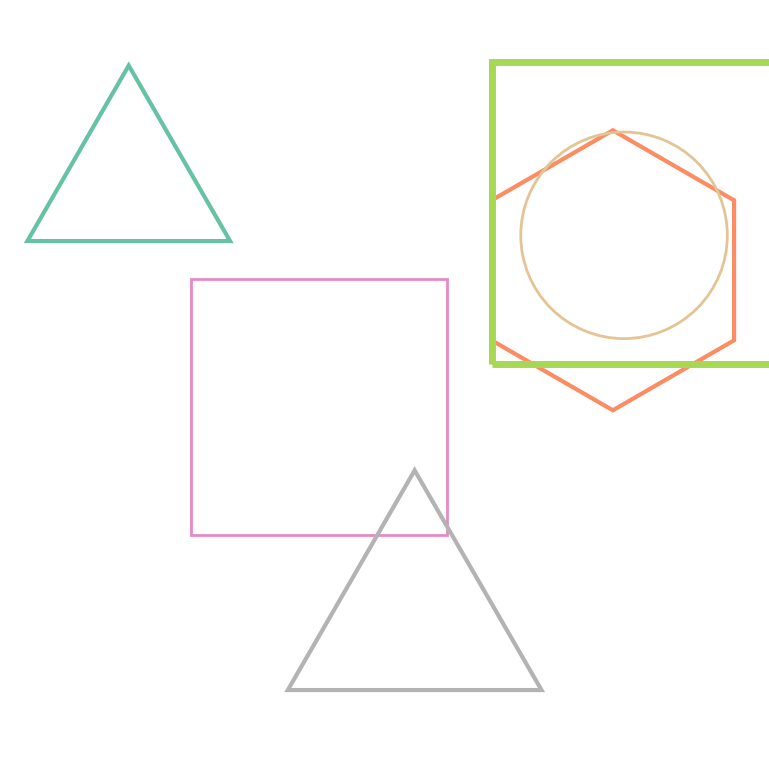[{"shape": "triangle", "thickness": 1.5, "radius": 0.76, "center": [0.167, 0.763]}, {"shape": "hexagon", "thickness": 1.5, "radius": 0.91, "center": [0.796, 0.649]}, {"shape": "square", "thickness": 1, "radius": 0.83, "center": [0.414, 0.471]}, {"shape": "square", "thickness": 2.5, "radius": 0.98, "center": [0.835, 0.723]}, {"shape": "circle", "thickness": 1, "radius": 0.67, "center": [0.81, 0.694]}, {"shape": "triangle", "thickness": 1.5, "radius": 0.95, "center": [0.539, 0.199]}]